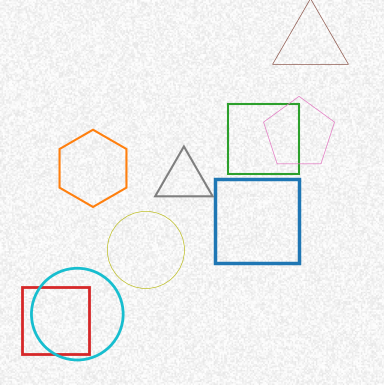[{"shape": "square", "thickness": 2.5, "radius": 0.54, "center": [0.667, 0.427]}, {"shape": "hexagon", "thickness": 1.5, "radius": 0.5, "center": [0.242, 0.563]}, {"shape": "square", "thickness": 1.5, "radius": 0.46, "center": [0.684, 0.639]}, {"shape": "square", "thickness": 2, "radius": 0.43, "center": [0.144, 0.167]}, {"shape": "triangle", "thickness": 0.5, "radius": 0.57, "center": [0.807, 0.89]}, {"shape": "pentagon", "thickness": 0.5, "radius": 0.48, "center": [0.777, 0.653]}, {"shape": "triangle", "thickness": 1.5, "radius": 0.43, "center": [0.478, 0.533]}, {"shape": "circle", "thickness": 0.5, "radius": 0.5, "center": [0.379, 0.351]}, {"shape": "circle", "thickness": 2, "radius": 0.6, "center": [0.201, 0.184]}]